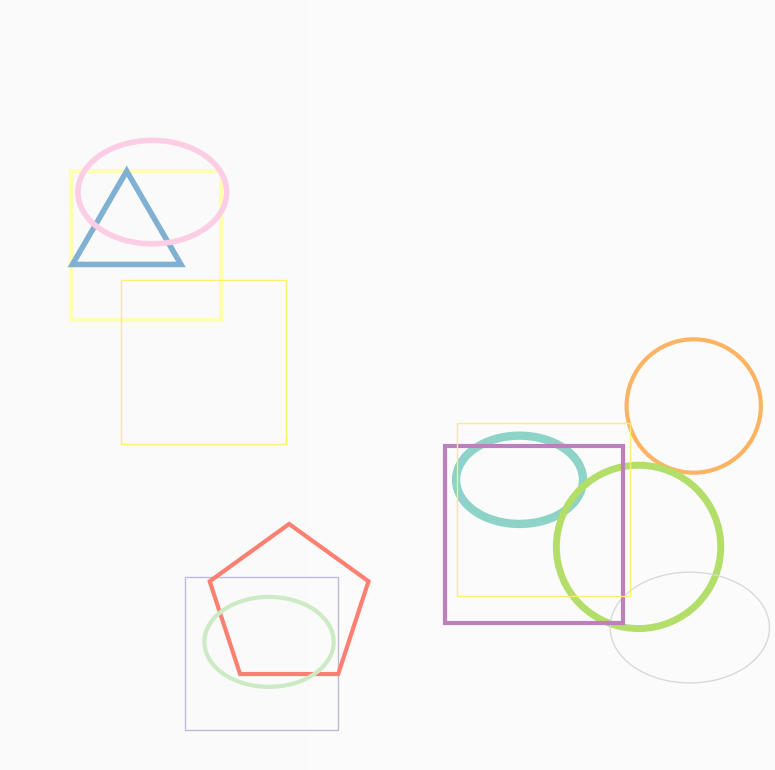[{"shape": "oval", "thickness": 3, "radius": 0.41, "center": [0.67, 0.377]}, {"shape": "square", "thickness": 1.5, "radius": 0.48, "center": [0.189, 0.681]}, {"shape": "square", "thickness": 0.5, "radius": 0.5, "center": [0.338, 0.151]}, {"shape": "pentagon", "thickness": 1.5, "radius": 0.54, "center": [0.373, 0.212]}, {"shape": "triangle", "thickness": 2, "radius": 0.4, "center": [0.163, 0.697]}, {"shape": "circle", "thickness": 1.5, "radius": 0.43, "center": [0.895, 0.473]}, {"shape": "circle", "thickness": 2.5, "radius": 0.53, "center": [0.824, 0.29]}, {"shape": "oval", "thickness": 2, "radius": 0.48, "center": [0.196, 0.751]}, {"shape": "oval", "thickness": 0.5, "radius": 0.51, "center": [0.89, 0.185]}, {"shape": "square", "thickness": 1.5, "radius": 0.57, "center": [0.689, 0.306]}, {"shape": "oval", "thickness": 1.5, "radius": 0.42, "center": [0.347, 0.166]}, {"shape": "square", "thickness": 0.5, "radius": 0.56, "center": [0.701, 0.338]}, {"shape": "square", "thickness": 0.5, "radius": 0.53, "center": [0.263, 0.53]}]